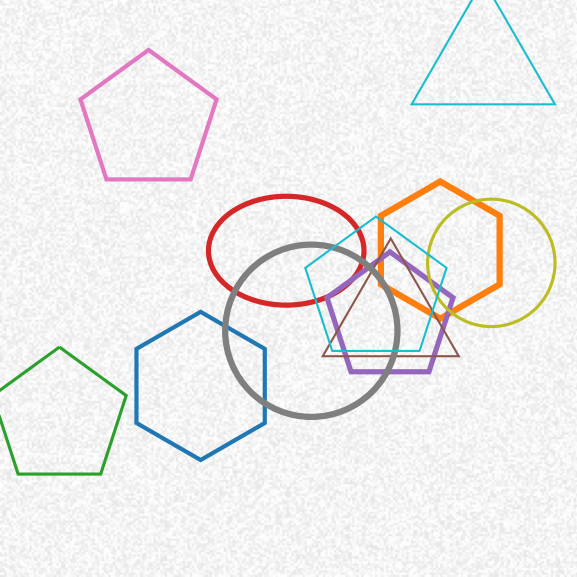[{"shape": "hexagon", "thickness": 2, "radius": 0.64, "center": [0.347, 0.331]}, {"shape": "hexagon", "thickness": 3, "radius": 0.59, "center": [0.762, 0.566]}, {"shape": "pentagon", "thickness": 1.5, "radius": 0.61, "center": [0.103, 0.277]}, {"shape": "oval", "thickness": 2.5, "radius": 0.67, "center": [0.496, 0.565]}, {"shape": "pentagon", "thickness": 2.5, "radius": 0.57, "center": [0.675, 0.448]}, {"shape": "triangle", "thickness": 1, "radius": 0.68, "center": [0.677, 0.45]}, {"shape": "pentagon", "thickness": 2, "radius": 0.62, "center": [0.257, 0.789]}, {"shape": "circle", "thickness": 3, "radius": 0.75, "center": [0.539, 0.426]}, {"shape": "circle", "thickness": 1.5, "radius": 0.55, "center": [0.851, 0.544]}, {"shape": "pentagon", "thickness": 1, "radius": 0.64, "center": [0.651, 0.496]}, {"shape": "triangle", "thickness": 1, "radius": 0.72, "center": [0.837, 0.89]}]